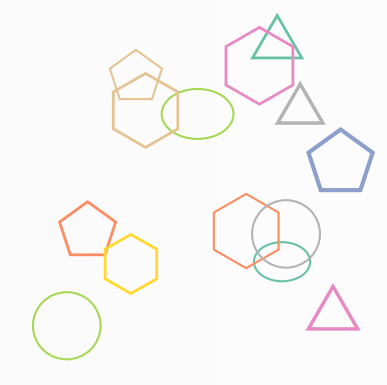[{"shape": "triangle", "thickness": 2, "radius": 0.37, "center": [0.715, 0.886]}, {"shape": "oval", "thickness": 1.5, "radius": 0.36, "center": [0.728, 0.32]}, {"shape": "hexagon", "thickness": 1.5, "radius": 0.48, "center": [0.635, 0.4]}, {"shape": "pentagon", "thickness": 2, "radius": 0.38, "center": [0.226, 0.4]}, {"shape": "pentagon", "thickness": 3, "radius": 0.44, "center": [0.879, 0.577]}, {"shape": "hexagon", "thickness": 2, "radius": 0.5, "center": [0.669, 0.829]}, {"shape": "triangle", "thickness": 2.5, "radius": 0.37, "center": [0.859, 0.182]}, {"shape": "circle", "thickness": 1.5, "radius": 0.44, "center": [0.172, 0.154]}, {"shape": "oval", "thickness": 1.5, "radius": 0.46, "center": [0.51, 0.704]}, {"shape": "hexagon", "thickness": 2, "radius": 0.38, "center": [0.338, 0.314]}, {"shape": "pentagon", "thickness": 1.5, "radius": 0.35, "center": [0.351, 0.8]}, {"shape": "hexagon", "thickness": 2, "radius": 0.48, "center": [0.376, 0.713]}, {"shape": "circle", "thickness": 1.5, "radius": 0.44, "center": [0.738, 0.392]}, {"shape": "triangle", "thickness": 2.5, "radius": 0.34, "center": [0.775, 0.714]}]